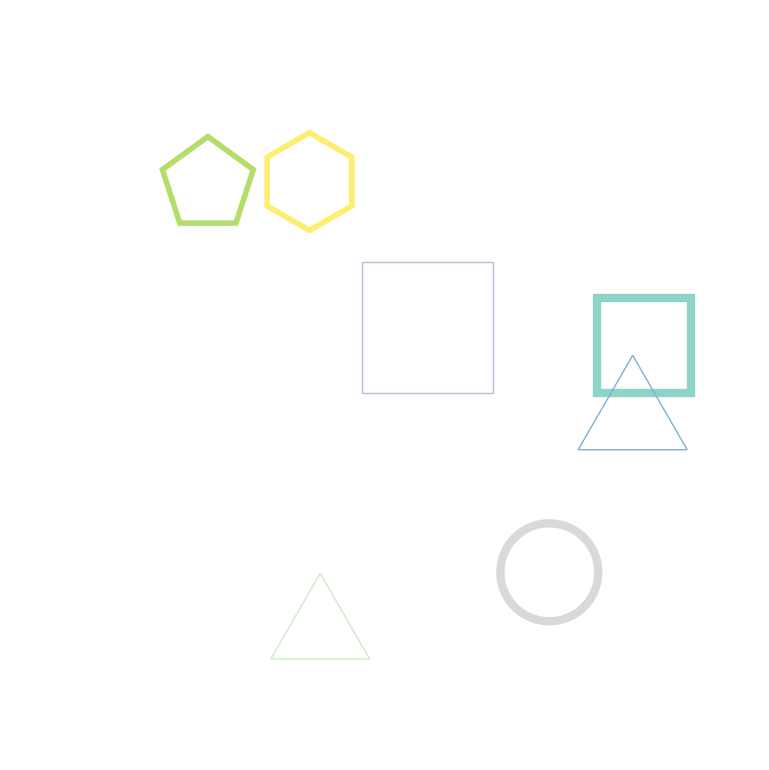[{"shape": "square", "thickness": 3, "radius": 0.31, "center": [0.836, 0.552]}, {"shape": "square", "thickness": 0.5, "radius": 0.42, "center": [0.555, 0.575]}, {"shape": "triangle", "thickness": 0.5, "radius": 0.41, "center": [0.822, 0.457]}, {"shape": "pentagon", "thickness": 2, "radius": 0.31, "center": [0.27, 0.761]}, {"shape": "circle", "thickness": 3, "radius": 0.32, "center": [0.713, 0.257]}, {"shape": "triangle", "thickness": 0.5, "radius": 0.37, "center": [0.416, 0.181]}, {"shape": "hexagon", "thickness": 2, "radius": 0.32, "center": [0.402, 0.764]}]